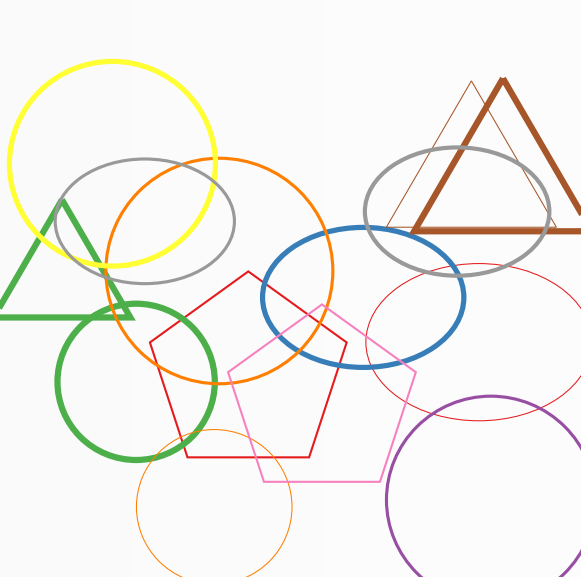[{"shape": "pentagon", "thickness": 1, "radius": 0.89, "center": [0.427, 0.351]}, {"shape": "oval", "thickness": 0.5, "radius": 0.97, "center": [0.824, 0.407]}, {"shape": "oval", "thickness": 2.5, "radius": 0.87, "center": [0.625, 0.484]}, {"shape": "triangle", "thickness": 3, "radius": 0.68, "center": [0.107, 0.517]}, {"shape": "circle", "thickness": 3, "radius": 0.68, "center": [0.234, 0.338]}, {"shape": "circle", "thickness": 1.5, "radius": 0.9, "center": [0.844, 0.134]}, {"shape": "circle", "thickness": 1.5, "radius": 0.98, "center": [0.377, 0.53]}, {"shape": "circle", "thickness": 0.5, "radius": 0.67, "center": [0.369, 0.122]}, {"shape": "circle", "thickness": 2.5, "radius": 0.89, "center": [0.193, 0.716]}, {"shape": "triangle", "thickness": 3, "radius": 0.88, "center": [0.865, 0.687]}, {"shape": "triangle", "thickness": 0.5, "radius": 0.84, "center": [0.811, 0.69]}, {"shape": "pentagon", "thickness": 1, "radius": 0.85, "center": [0.554, 0.302]}, {"shape": "oval", "thickness": 1.5, "radius": 0.77, "center": [0.249, 0.616]}, {"shape": "oval", "thickness": 2, "radius": 0.79, "center": [0.786, 0.633]}]